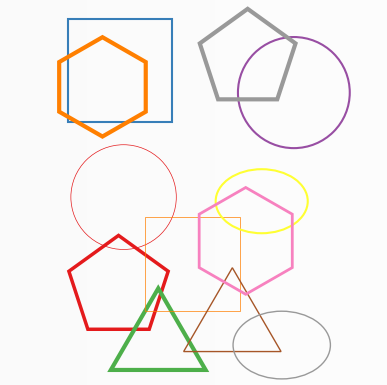[{"shape": "circle", "thickness": 0.5, "radius": 0.68, "center": [0.319, 0.488]}, {"shape": "pentagon", "thickness": 2.5, "radius": 0.67, "center": [0.306, 0.254]}, {"shape": "square", "thickness": 1.5, "radius": 0.67, "center": [0.309, 0.817]}, {"shape": "triangle", "thickness": 3, "radius": 0.71, "center": [0.408, 0.11]}, {"shape": "circle", "thickness": 1.5, "radius": 0.72, "center": [0.758, 0.76]}, {"shape": "square", "thickness": 0.5, "radius": 0.61, "center": [0.497, 0.314]}, {"shape": "hexagon", "thickness": 3, "radius": 0.64, "center": [0.264, 0.774]}, {"shape": "oval", "thickness": 1.5, "radius": 0.59, "center": [0.675, 0.477]}, {"shape": "triangle", "thickness": 1, "radius": 0.73, "center": [0.6, 0.159]}, {"shape": "hexagon", "thickness": 2, "radius": 0.69, "center": [0.634, 0.374]}, {"shape": "oval", "thickness": 1, "radius": 0.63, "center": [0.727, 0.104]}, {"shape": "pentagon", "thickness": 3, "radius": 0.65, "center": [0.639, 0.847]}]